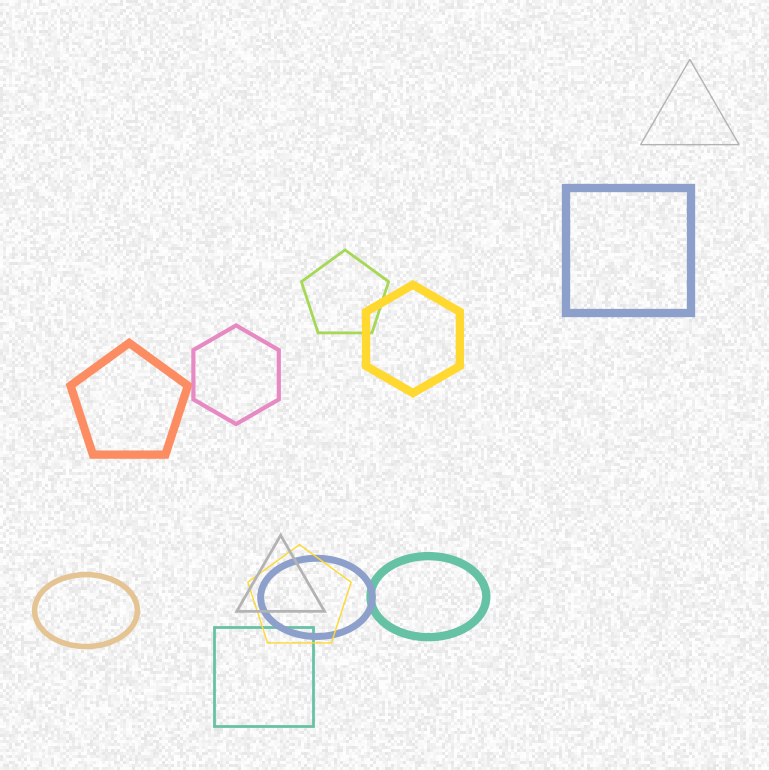[{"shape": "oval", "thickness": 3, "radius": 0.38, "center": [0.556, 0.225]}, {"shape": "square", "thickness": 1, "radius": 0.32, "center": [0.342, 0.121]}, {"shape": "pentagon", "thickness": 3, "radius": 0.4, "center": [0.168, 0.474]}, {"shape": "square", "thickness": 3, "radius": 0.41, "center": [0.816, 0.675]}, {"shape": "oval", "thickness": 2.5, "radius": 0.36, "center": [0.411, 0.224]}, {"shape": "hexagon", "thickness": 1.5, "radius": 0.32, "center": [0.307, 0.513]}, {"shape": "pentagon", "thickness": 1, "radius": 0.3, "center": [0.448, 0.616]}, {"shape": "hexagon", "thickness": 3, "radius": 0.35, "center": [0.536, 0.56]}, {"shape": "pentagon", "thickness": 0.5, "radius": 0.35, "center": [0.389, 0.222]}, {"shape": "oval", "thickness": 2, "radius": 0.33, "center": [0.112, 0.207]}, {"shape": "triangle", "thickness": 1, "radius": 0.33, "center": [0.364, 0.239]}, {"shape": "triangle", "thickness": 0.5, "radius": 0.37, "center": [0.896, 0.849]}]